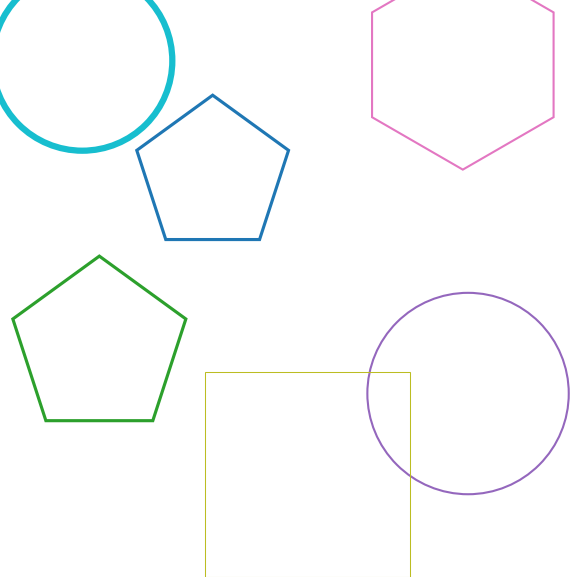[{"shape": "pentagon", "thickness": 1.5, "radius": 0.69, "center": [0.368, 0.696]}, {"shape": "pentagon", "thickness": 1.5, "radius": 0.79, "center": [0.172, 0.398]}, {"shape": "circle", "thickness": 1, "radius": 0.87, "center": [0.81, 0.318]}, {"shape": "hexagon", "thickness": 1, "radius": 0.91, "center": [0.801, 0.887]}, {"shape": "square", "thickness": 0.5, "radius": 0.89, "center": [0.533, 0.178]}, {"shape": "circle", "thickness": 3, "radius": 0.78, "center": [0.143, 0.894]}]